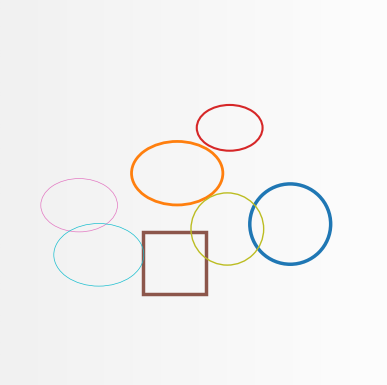[{"shape": "circle", "thickness": 2.5, "radius": 0.52, "center": [0.749, 0.418]}, {"shape": "oval", "thickness": 2, "radius": 0.59, "center": [0.457, 0.55]}, {"shape": "oval", "thickness": 1.5, "radius": 0.42, "center": [0.593, 0.668]}, {"shape": "square", "thickness": 2.5, "radius": 0.4, "center": [0.45, 0.317]}, {"shape": "oval", "thickness": 0.5, "radius": 0.49, "center": [0.204, 0.467]}, {"shape": "circle", "thickness": 1, "radius": 0.47, "center": [0.587, 0.405]}, {"shape": "oval", "thickness": 0.5, "radius": 0.58, "center": [0.255, 0.338]}]